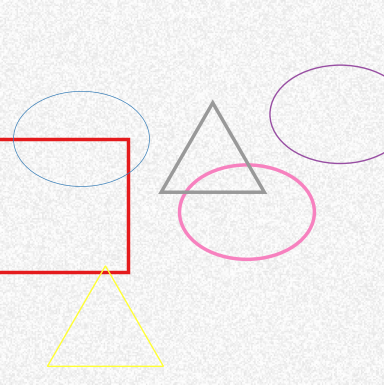[{"shape": "square", "thickness": 2.5, "radius": 0.86, "center": [0.159, 0.465]}, {"shape": "oval", "thickness": 0.5, "radius": 0.88, "center": [0.212, 0.639]}, {"shape": "oval", "thickness": 1, "radius": 0.91, "center": [0.884, 0.703]}, {"shape": "triangle", "thickness": 1, "radius": 0.87, "center": [0.274, 0.135]}, {"shape": "oval", "thickness": 2.5, "radius": 0.88, "center": [0.641, 0.449]}, {"shape": "triangle", "thickness": 2.5, "radius": 0.77, "center": [0.553, 0.578]}]